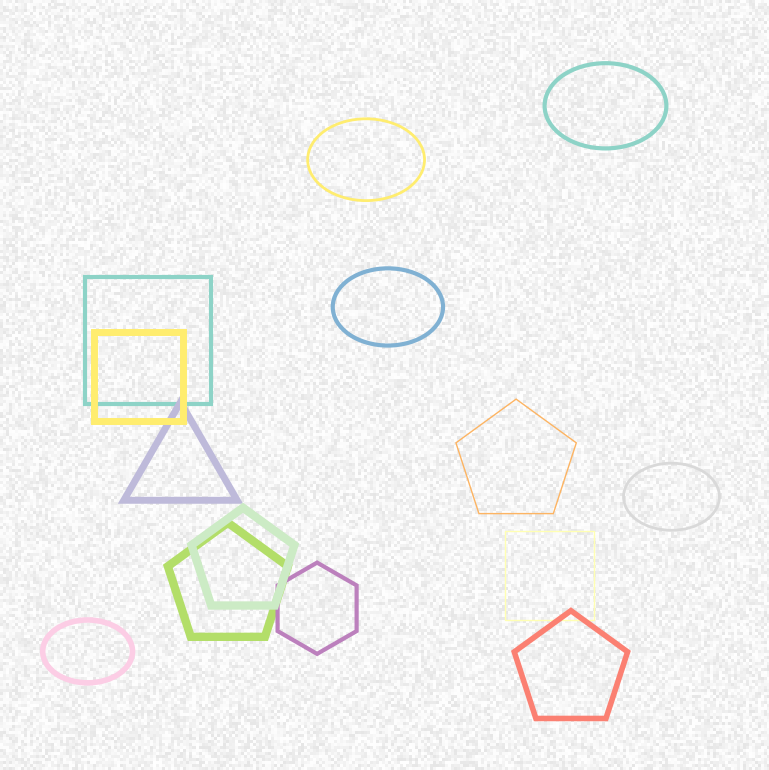[{"shape": "square", "thickness": 1.5, "radius": 0.41, "center": [0.192, 0.558]}, {"shape": "oval", "thickness": 1.5, "radius": 0.4, "center": [0.786, 0.863]}, {"shape": "square", "thickness": 0.5, "radius": 0.29, "center": [0.713, 0.252]}, {"shape": "triangle", "thickness": 2.5, "radius": 0.42, "center": [0.234, 0.393]}, {"shape": "pentagon", "thickness": 2, "radius": 0.39, "center": [0.741, 0.13]}, {"shape": "oval", "thickness": 1.5, "radius": 0.36, "center": [0.504, 0.601]}, {"shape": "pentagon", "thickness": 0.5, "radius": 0.41, "center": [0.67, 0.399]}, {"shape": "pentagon", "thickness": 3, "radius": 0.41, "center": [0.296, 0.239]}, {"shape": "oval", "thickness": 2, "radius": 0.29, "center": [0.114, 0.154]}, {"shape": "oval", "thickness": 1, "radius": 0.31, "center": [0.872, 0.355]}, {"shape": "hexagon", "thickness": 1.5, "radius": 0.3, "center": [0.412, 0.21]}, {"shape": "pentagon", "thickness": 3, "radius": 0.35, "center": [0.316, 0.27]}, {"shape": "oval", "thickness": 1, "radius": 0.38, "center": [0.475, 0.793]}, {"shape": "square", "thickness": 2.5, "radius": 0.29, "center": [0.18, 0.511]}]